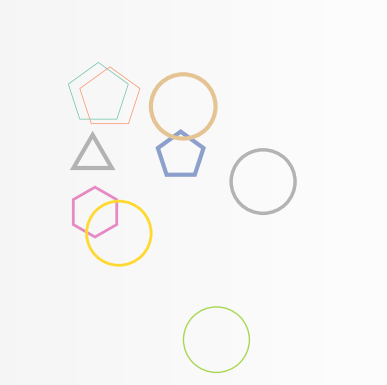[{"shape": "pentagon", "thickness": 0.5, "radius": 0.41, "center": [0.254, 0.756]}, {"shape": "pentagon", "thickness": 0.5, "radius": 0.41, "center": [0.284, 0.745]}, {"shape": "pentagon", "thickness": 3, "radius": 0.31, "center": [0.466, 0.596]}, {"shape": "hexagon", "thickness": 2, "radius": 0.32, "center": [0.245, 0.449]}, {"shape": "circle", "thickness": 1, "radius": 0.43, "center": [0.559, 0.118]}, {"shape": "circle", "thickness": 2, "radius": 0.42, "center": [0.307, 0.394]}, {"shape": "circle", "thickness": 3, "radius": 0.42, "center": [0.473, 0.724]}, {"shape": "circle", "thickness": 2.5, "radius": 0.41, "center": [0.679, 0.528]}, {"shape": "triangle", "thickness": 3, "radius": 0.29, "center": [0.239, 0.592]}]